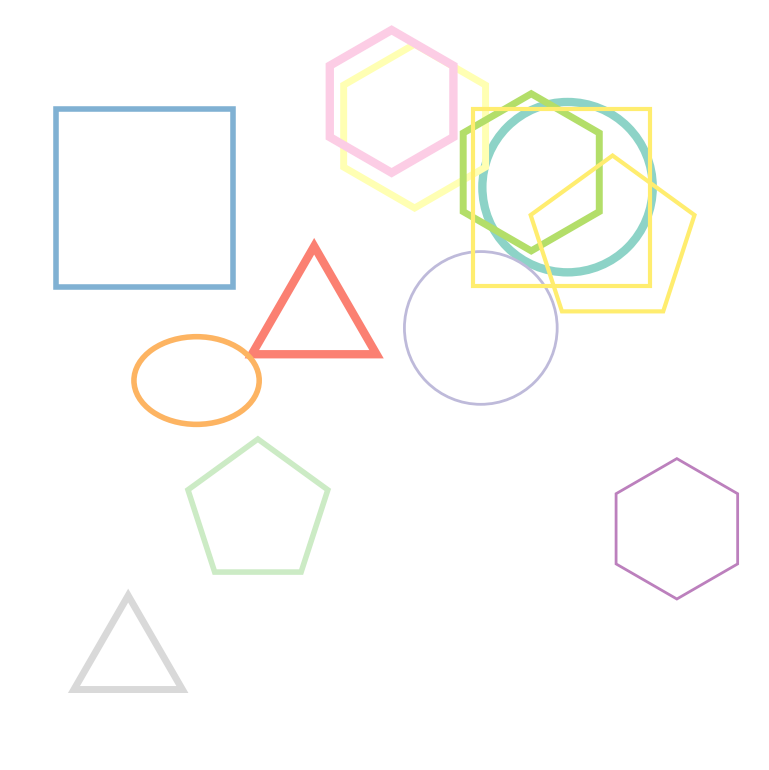[{"shape": "circle", "thickness": 3, "radius": 0.55, "center": [0.737, 0.757]}, {"shape": "hexagon", "thickness": 2.5, "radius": 0.53, "center": [0.538, 0.836]}, {"shape": "circle", "thickness": 1, "radius": 0.5, "center": [0.624, 0.574]}, {"shape": "triangle", "thickness": 3, "radius": 0.47, "center": [0.408, 0.587]}, {"shape": "square", "thickness": 2, "radius": 0.58, "center": [0.188, 0.743]}, {"shape": "oval", "thickness": 2, "radius": 0.41, "center": [0.255, 0.506]}, {"shape": "hexagon", "thickness": 2.5, "radius": 0.51, "center": [0.69, 0.776]}, {"shape": "hexagon", "thickness": 3, "radius": 0.46, "center": [0.509, 0.868]}, {"shape": "triangle", "thickness": 2.5, "radius": 0.41, "center": [0.166, 0.145]}, {"shape": "hexagon", "thickness": 1, "radius": 0.46, "center": [0.879, 0.313]}, {"shape": "pentagon", "thickness": 2, "radius": 0.48, "center": [0.335, 0.334]}, {"shape": "pentagon", "thickness": 1.5, "radius": 0.56, "center": [0.796, 0.686]}, {"shape": "square", "thickness": 1.5, "radius": 0.57, "center": [0.729, 0.743]}]